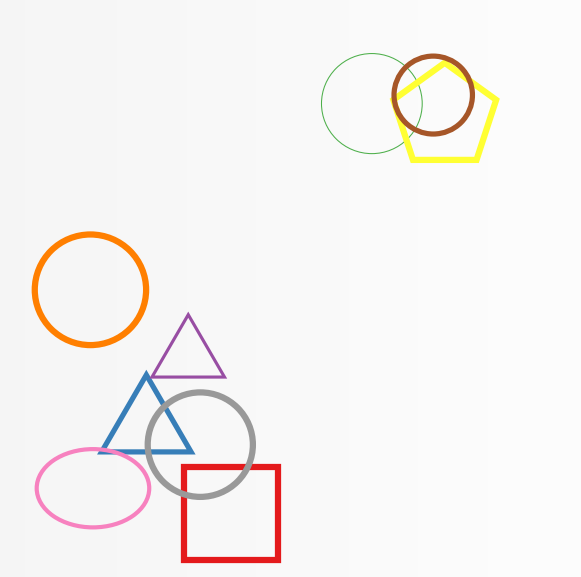[{"shape": "square", "thickness": 3, "radius": 0.4, "center": [0.398, 0.11]}, {"shape": "triangle", "thickness": 2.5, "radius": 0.44, "center": [0.252, 0.261]}, {"shape": "circle", "thickness": 0.5, "radius": 0.43, "center": [0.64, 0.82]}, {"shape": "triangle", "thickness": 1.5, "radius": 0.36, "center": [0.324, 0.382]}, {"shape": "circle", "thickness": 3, "radius": 0.48, "center": [0.156, 0.497]}, {"shape": "pentagon", "thickness": 3, "radius": 0.46, "center": [0.765, 0.797]}, {"shape": "circle", "thickness": 2.5, "radius": 0.34, "center": [0.745, 0.835]}, {"shape": "oval", "thickness": 2, "radius": 0.48, "center": [0.16, 0.154]}, {"shape": "circle", "thickness": 3, "radius": 0.45, "center": [0.345, 0.229]}]